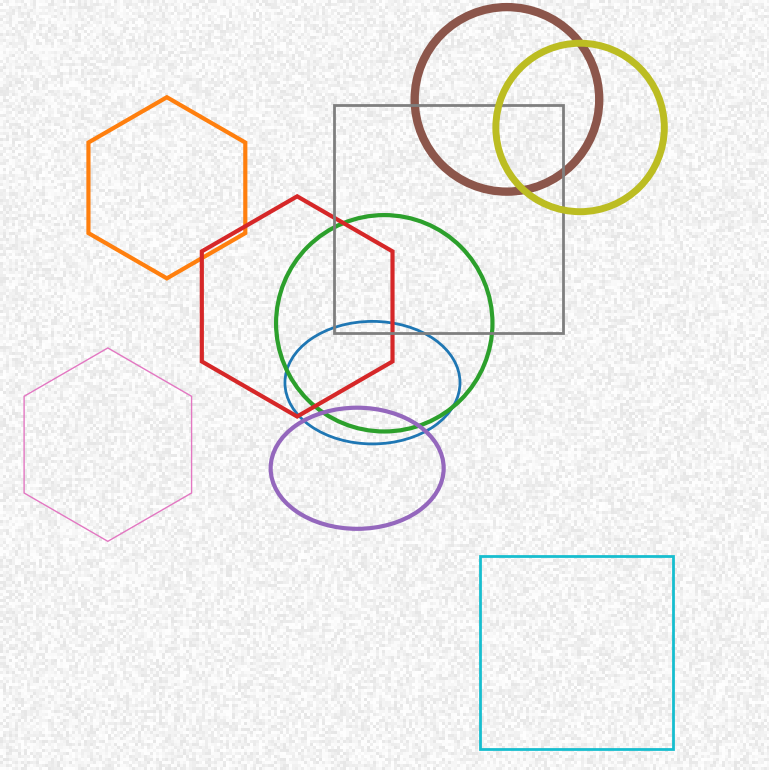[{"shape": "oval", "thickness": 1, "radius": 0.57, "center": [0.484, 0.503]}, {"shape": "hexagon", "thickness": 1.5, "radius": 0.59, "center": [0.217, 0.756]}, {"shape": "circle", "thickness": 1.5, "radius": 0.7, "center": [0.499, 0.58]}, {"shape": "hexagon", "thickness": 1.5, "radius": 0.71, "center": [0.386, 0.602]}, {"shape": "oval", "thickness": 1.5, "radius": 0.56, "center": [0.464, 0.392]}, {"shape": "circle", "thickness": 3, "radius": 0.6, "center": [0.658, 0.871]}, {"shape": "hexagon", "thickness": 0.5, "radius": 0.63, "center": [0.14, 0.423]}, {"shape": "square", "thickness": 1, "radius": 0.74, "center": [0.582, 0.715]}, {"shape": "circle", "thickness": 2.5, "radius": 0.55, "center": [0.753, 0.834]}, {"shape": "square", "thickness": 1, "radius": 0.63, "center": [0.749, 0.153]}]